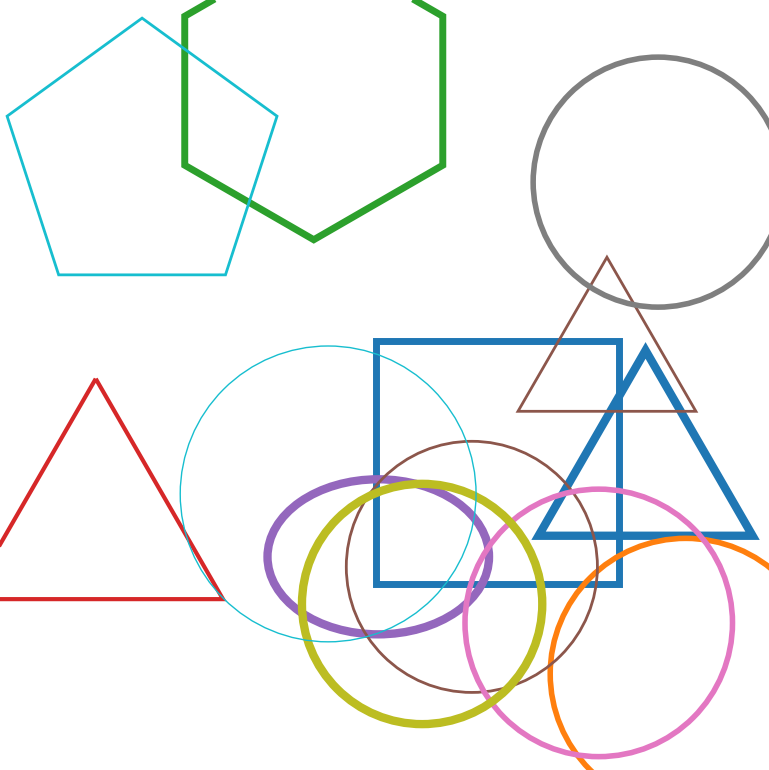[{"shape": "square", "thickness": 2.5, "radius": 0.79, "center": [0.646, 0.399]}, {"shape": "triangle", "thickness": 3, "radius": 0.8, "center": [0.838, 0.384]}, {"shape": "circle", "thickness": 2, "radius": 0.88, "center": [0.891, 0.125]}, {"shape": "hexagon", "thickness": 2.5, "radius": 0.97, "center": [0.407, 0.882]}, {"shape": "triangle", "thickness": 1.5, "radius": 0.95, "center": [0.124, 0.317]}, {"shape": "oval", "thickness": 3, "radius": 0.72, "center": [0.491, 0.277]}, {"shape": "triangle", "thickness": 1, "radius": 0.67, "center": [0.788, 0.533]}, {"shape": "circle", "thickness": 1, "radius": 0.82, "center": [0.613, 0.264]}, {"shape": "circle", "thickness": 2, "radius": 0.87, "center": [0.778, 0.191]}, {"shape": "circle", "thickness": 2, "radius": 0.81, "center": [0.855, 0.763]}, {"shape": "circle", "thickness": 3, "radius": 0.78, "center": [0.548, 0.216]}, {"shape": "pentagon", "thickness": 1, "radius": 0.92, "center": [0.185, 0.792]}, {"shape": "circle", "thickness": 0.5, "radius": 0.96, "center": [0.426, 0.359]}]